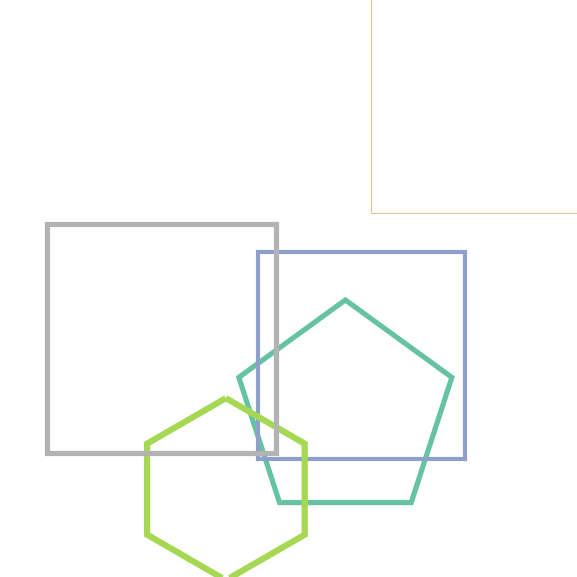[{"shape": "pentagon", "thickness": 2.5, "radius": 0.97, "center": [0.598, 0.286]}, {"shape": "square", "thickness": 2, "radius": 0.89, "center": [0.626, 0.383]}, {"shape": "hexagon", "thickness": 3, "radius": 0.79, "center": [0.391, 0.152]}, {"shape": "square", "thickness": 0.5, "radius": 0.95, "center": [0.833, 0.82]}, {"shape": "square", "thickness": 2.5, "radius": 0.99, "center": [0.279, 0.413]}]